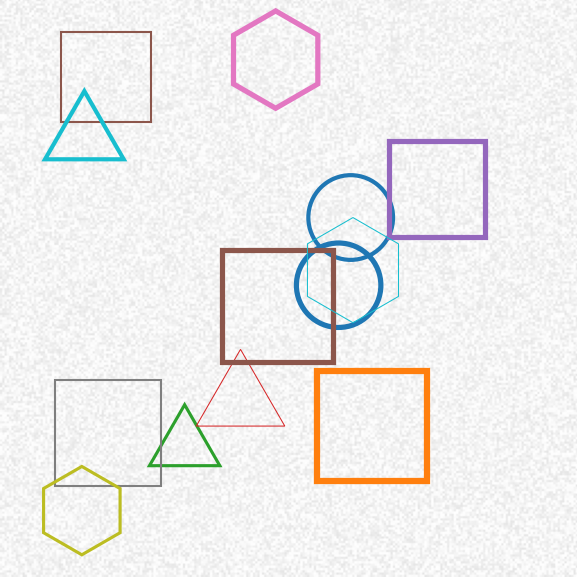[{"shape": "circle", "thickness": 2, "radius": 0.37, "center": [0.607, 0.622]}, {"shape": "circle", "thickness": 2.5, "radius": 0.37, "center": [0.586, 0.505]}, {"shape": "square", "thickness": 3, "radius": 0.48, "center": [0.644, 0.261]}, {"shape": "triangle", "thickness": 1.5, "radius": 0.35, "center": [0.32, 0.228]}, {"shape": "triangle", "thickness": 0.5, "radius": 0.44, "center": [0.416, 0.306]}, {"shape": "square", "thickness": 2.5, "radius": 0.42, "center": [0.757, 0.672]}, {"shape": "square", "thickness": 2.5, "radius": 0.48, "center": [0.48, 0.469]}, {"shape": "square", "thickness": 1, "radius": 0.39, "center": [0.184, 0.866]}, {"shape": "hexagon", "thickness": 2.5, "radius": 0.42, "center": [0.477, 0.896]}, {"shape": "square", "thickness": 1, "radius": 0.46, "center": [0.187, 0.249]}, {"shape": "hexagon", "thickness": 1.5, "radius": 0.38, "center": [0.142, 0.115]}, {"shape": "triangle", "thickness": 2, "radius": 0.39, "center": [0.146, 0.763]}, {"shape": "hexagon", "thickness": 0.5, "radius": 0.46, "center": [0.611, 0.531]}]